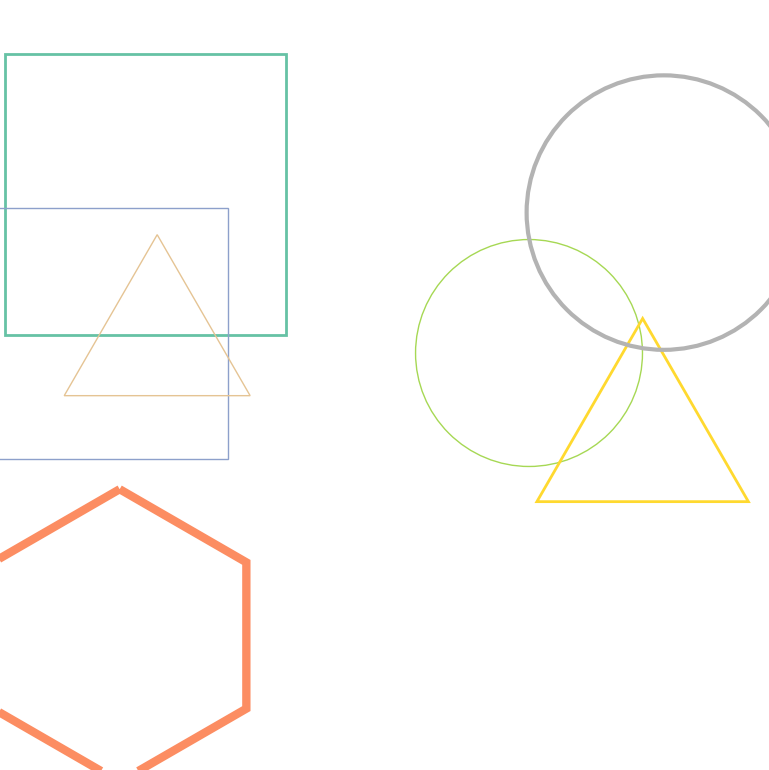[{"shape": "square", "thickness": 1, "radius": 0.91, "center": [0.189, 0.747]}, {"shape": "hexagon", "thickness": 3, "radius": 0.95, "center": [0.155, 0.175]}, {"shape": "square", "thickness": 0.5, "radius": 0.82, "center": [0.133, 0.567]}, {"shape": "circle", "thickness": 0.5, "radius": 0.74, "center": [0.687, 0.542]}, {"shape": "triangle", "thickness": 1, "radius": 0.79, "center": [0.835, 0.428]}, {"shape": "triangle", "thickness": 0.5, "radius": 0.7, "center": [0.204, 0.556]}, {"shape": "circle", "thickness": 1.5, "radius": 0.89, "center": [0.862, 0.724]}]